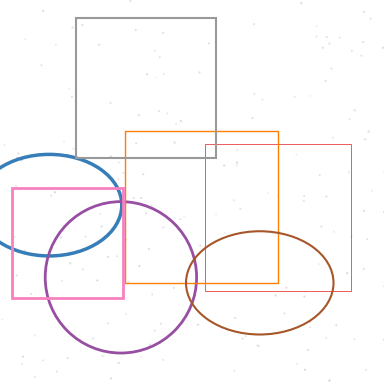[{"shape": "square", "thickness": 0.5, "radius": 0.95, "center": [0.722, 0.436]}, {"shape": "oval", "thickness": 2.5, "radius": 0.94, "center": [0.128, 0.467]}, {"shape": "circle", "thickness": 2, "radius": 0.98, "center": [0.314, 0.28]}, {"shape": "square", "thickness": 1, "radius": 0.99, "center": [0.523, 0.462]}, {"shape": "oval", "thickness": 1.5, "radius": 0.96, "center": [0.675, 0.265]}, {"shape": "square", "thickness": 2, "radius": 0.72, "center": [0.175, 0.368]}, {"shape": "square", "thickness": 1.5, "radius": 0.91, "center": [0.38, 0.772]}]